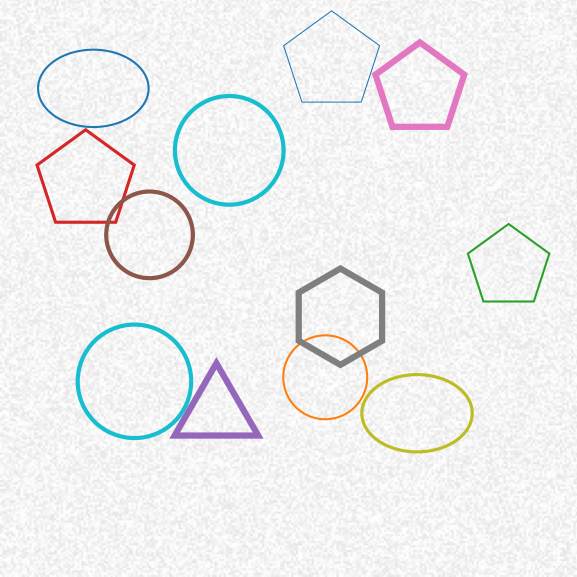[{"shape": "pentagon", "thickness": 0.5, "radius": 0.44, "center": [0.574, 0.893]}, {"shape": "oval", "thickness": 1, "radius": 0.48, "center": [0.162, 0.846]}, {"shape": "circle", "thickness": 1, "radius": 0.36, "center": [0.563, 0.346]}, {"shape": "pentagon", "thickness": 1, "radius": 0.37, "center": [0.881, 0.537]}, {"shape": "pentagon", "thickness": 1.5, "radius": 0.44, "center": [0.148, 0.686]}, {"shape": "triangle", "thickness": 3, "radius": 0.42, "center": [0.375, 0.287]}, {"shape": "circle", "thickness": 2, "radius": 0.38, "center": [0.259, 0.592]}, {"shape": "pentagon", "thickness": 3, "radius": 0.4, "center": [0.727, 0.845]}, {"shape": "hexagon", "thickness": 3, "radius": 0.42, "center": [0.589, 0.451]}, {"shape": "oval", "thickness": 1.5, "radius": 0.48, "center": [0.722, 0.284]}, {"shape": "circle", "thickness": 2, "radius": 0.47, "center": [0.397, 0.739]}, {"shape": "circle", "thickness": 2, "radius": 0.49, "center": [0.233, 0.339]}]